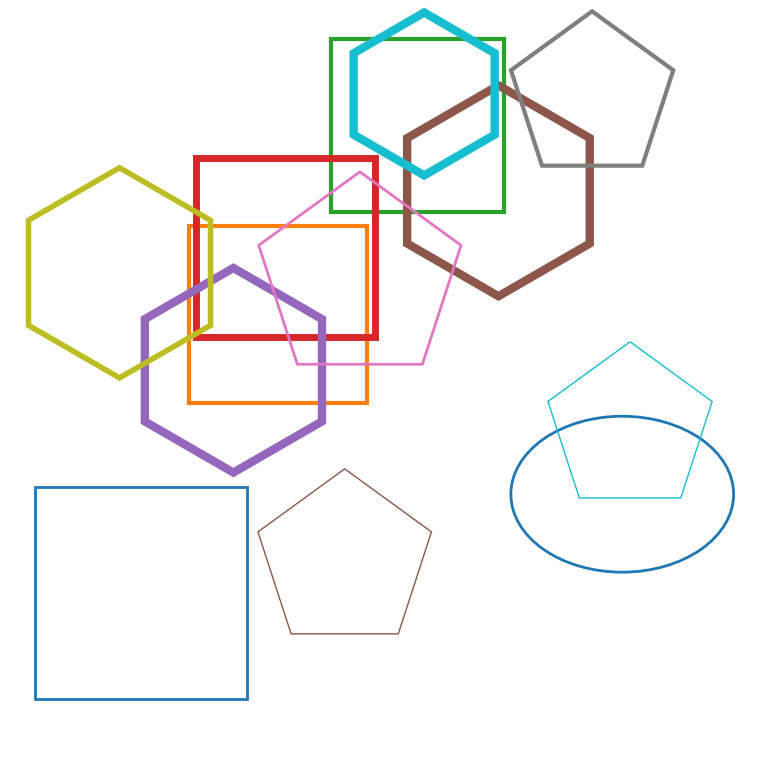[{"shape": "square", "thickness": 1, "radius": 0.69, "center": [0.183, 0.23]}, {"shape": "oval", "thickness": 1, "radius": 0.72, "center": [0.808, 0.358]}, {"shape": "square", "thickness": 1.5, "radius": 0.58, "center": [0.361, 0.592]}, {"shape": "square", "thickness": 1.5, "radius": 0.56, "center": [0.542, 0.837]}, {"shape": "square", "thickness": 2.5, "radius": 0.58, "center": [0.37, 0.679]}, {"shape": "hexagon", "thickness": 3, "radius": 0.66, "center": [0.303, 0.519]}, {"shape": "hexagon", "thickness": 3, "radius": 0.68, "center": [0.647, 0.752]}, {"shape": "pentagon", "thickness": 0.5, "radius": 0.59, "center": [0.448, 0.273]}, {"shape": "pentagon", "thickness": 1, "radius": 0.69, "center": [0.467, 0.639]}, {"shape": "pentagon", "thickness": 1.5, "radius": 0.55, "center": [0.769, 0.875]}, {"shape": "hexagon", "thickness": 2, "radius": 0.68, "center": [0.155, 0.646]}, {"shape": "hexagon", "thickness": 3, "radius": 0.53, "center": [0.551, 0.878]}, {"shape": "pentagon", "thickness": 0.5, "radius": 0.56, "center": [0.818, 0.444]}]